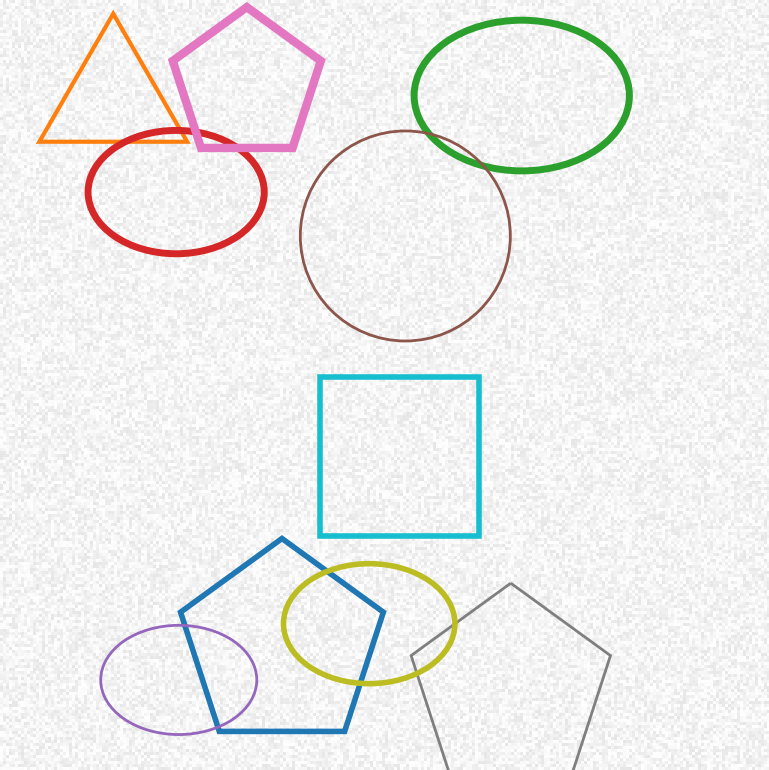[{"shape": "pentagon", "thickness": 2, "radius": 0.69, "center": [0.366, 0.162]}, {"shape": "triangle", "thickness": 1.5, "radius": 0.55, "center": [0.147, 0.871]}, {"shape": "oval", "thickness": 2.5, "radius": 0.7, "center": [0.678, 0.876]}, {"shape": "oval", "thickness": 2.5, "radius": 0.57, "center": [0.229, 0.751]}, {"shape": "oval", "thickness": 1, "radius": 0.51, "center": [0.232, 0.117]}, {"shape": "circle", "thickness": 1, "radius": 0.68, "center": [0.526, 0.694]}, {"shape": "pentagon", "thickness": 3, "radius": 0.51, "center": [0.321, 0.89]}, {"shape": "pentagon", "thickness": 1, "radius": 0.68, "center": [0.663, 0.107]}, {"shape": "oval", "thickness": 2, "radius": 0.56, "center": [0.479, 0.19]}, {"shape": "square", "thickness": 2, "radius": 0.52, "center": [0.519, 0.407]}]